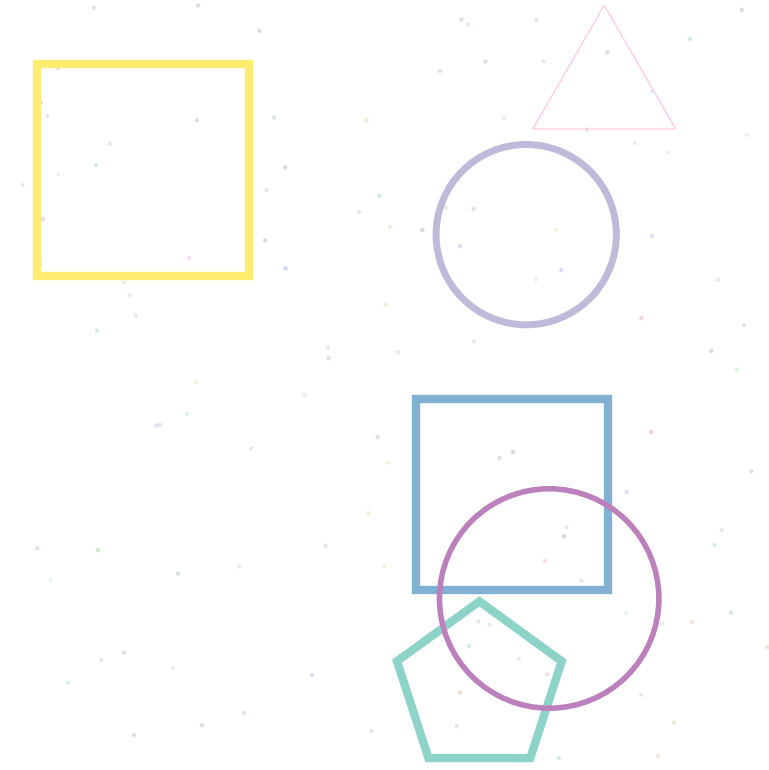[{"shape": "pentagon", "thickness": 3, "radius": 0.56, "center": [0.623, 0.107]}, {"shape": "circle", "thickness": 2.5, "radius": 0.59, "center": [0.683, 0.695]}, {"shape": "square", "thickness": 3, "radius": 0.62, "center": [0.665, 0.358]}, {"shape": "triangle", "thickness": 0.5, "radius": 0.54, "center": [0.785, 0.886]}, {"shape": "circle", "thickness": 2, "radius": 0.71, "center": [0.713, 0.223]}, {"shape": "square", "thickness": 3, "radius": 0.69, "center": [0.186, 0.779]}]